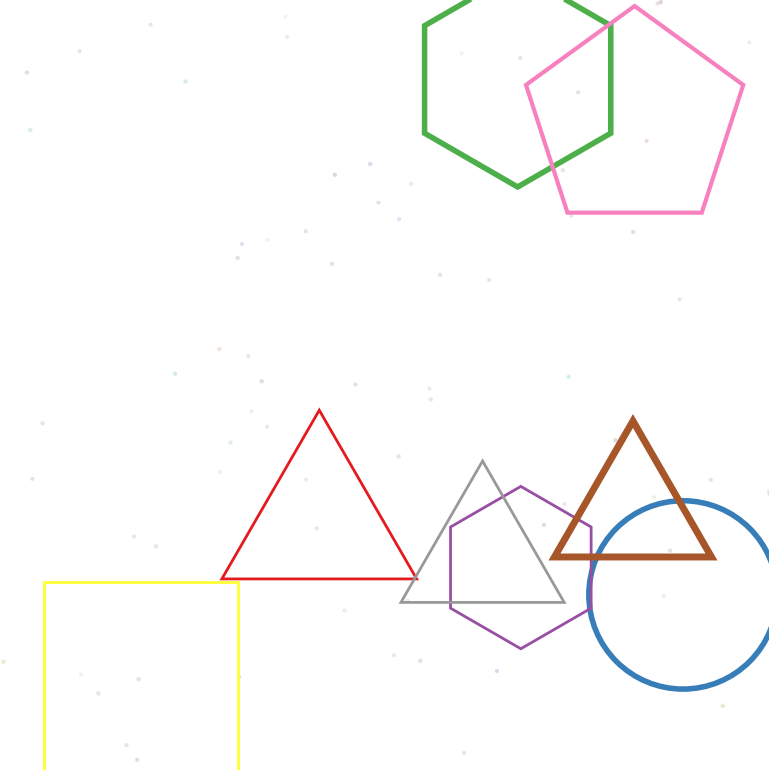[{"shape": "triangle", "thickness": 1, "radius": 0.73, "center": [0.415, 0.321]}, {"shape": "circle", "thickness": 2, "radius": 0.61, "center": [0.887, 0.227]}, {"shape": "hexagon", "thickness": 2, "radius": 0.7, "center": [0.672, 0.897]}, {"shape": "hexagon", "thickness": 1, "radius": 0.53, "center": [0.676, 0.263]}, {"shape": "square", "thickness": 1, "radius": 0.63, "center": [0.183, 0.118]}, {"shape": "triangle", "thickness": 2.5, "radius": 0.59, "center": [0.822, 0.336]}, {"shape": "pentagon", "thickness": 1.5, "radius": 0.74, "center": [0.824, 0.844]}, {"shape": "triangle", "thickness": 1, "radius": 0.61, "center": [0.627, 0.279]}]